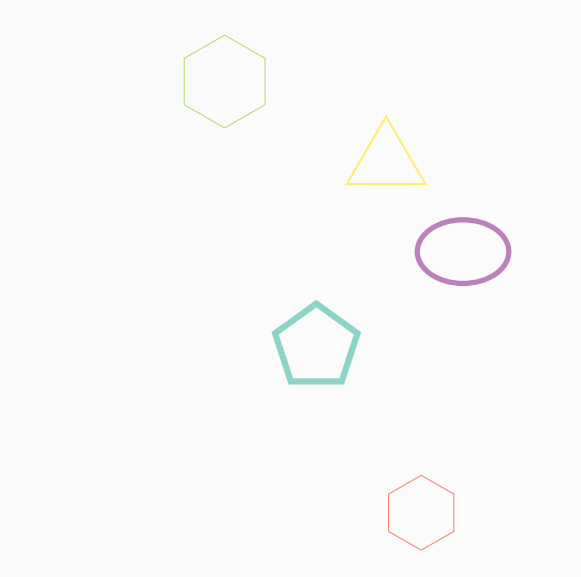[{"shape": "pentagon", "thickness": 3, "radius": 0.37, "center": [0.544, 0.399]}, {"shape": "hexagon", "thickness": 0.5, "radius": 0.32, "center": [0.725, 0.111]}, {"shape": "hexagon", "thickness": 0.5, "radius": 0.4, "center": [0.387, 0.858]}, {"shape": "oval", "thickness": 2.5, "radius": 0.39, "center": [0.797, 0.563]}, {"shape": "triangle", "thickness": 1, "radius": 0.39, "center": [0.664, 0.719]}]